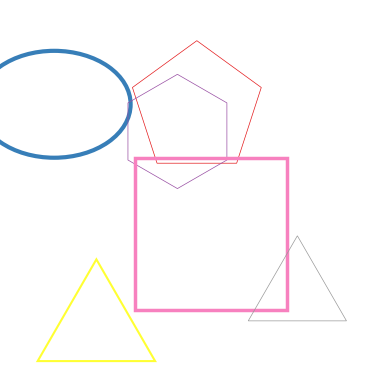[{"shape": "pentagon", "thickness": 0.5, "radius": 0.88, "center": [0.511, 0.718]}, {"shape": "oval", "thickness": 3, "radius": 0.99, "center": [0.141, 0.729]}, {"shape": "hexagon", "thickness": 0.5, "radius": 0.74, "center": [0.461, 0.659]}, {"shape": "triangle", "thickness": 1.5, "radius": 0.88, "center": [0.25, 0.15]}, {"shape": "square", "thickness": 2.5, "radius": 0.99, "center": [0.548, 0.392]}, {"shape": "triangle", "thickness": 0.5, "radius": 0.74, "center": [0.772, 0.24]}]